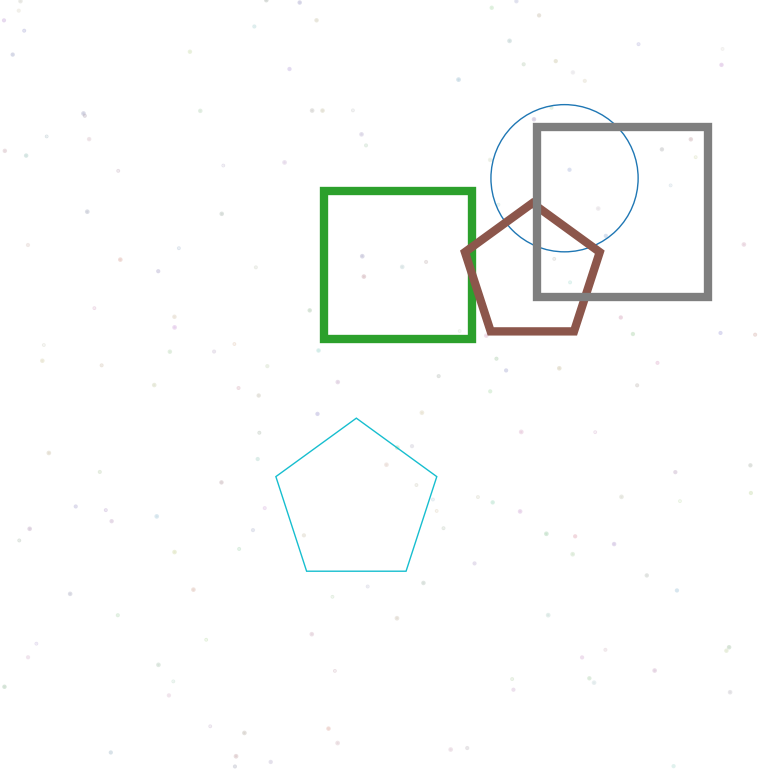[{"shape": "circle", "thickness": 0.5, "radius": 0.48, "center": [0.733, 0.769]}, {"shape": "square", "thickness": 3, "radius": 0.48, "center": [0.516, 0.656]}, {"shape": "pentagon", "thickness": 3, "radius": 0.46, "center": [0.691, 0.644]}, {"shape": "square", "thickness": 3, "radius": 0.55, "center": [0.809, 0.725]}, {"shape": "pentagon", "thickness": 0.5, "radius": 0.55, "center": [0.463, 0.347]}]